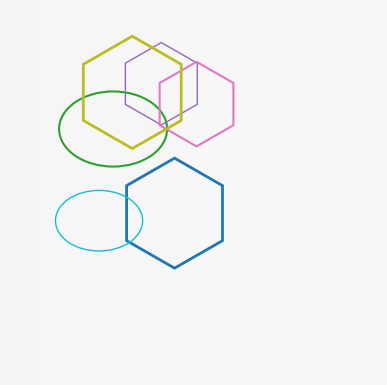[{"shape": "hexagon", "thickness": 2, "radius": 0.71, "center": [0.45, 0.446]}, {"shape": "oval", "thickness": 1.5, "radius": 0.7, "center": [0.292, 0.665]}, {"shape": "hexagon", "thickness": 1, "radius": 0.54, "center": [0.416, 0.782]}, {"shape": "hexagon", "thickness": 1.5, "radius": 0.55, "center": [0.507, 0.73]}, {"shape": "hexagon", "thickness": 2, "radius": 0.73, "center": [0.341, 0.76]}, {"shape": "oval", "thickness": 1, "radius": 0.56, "center": [0.256, 0.427]}]